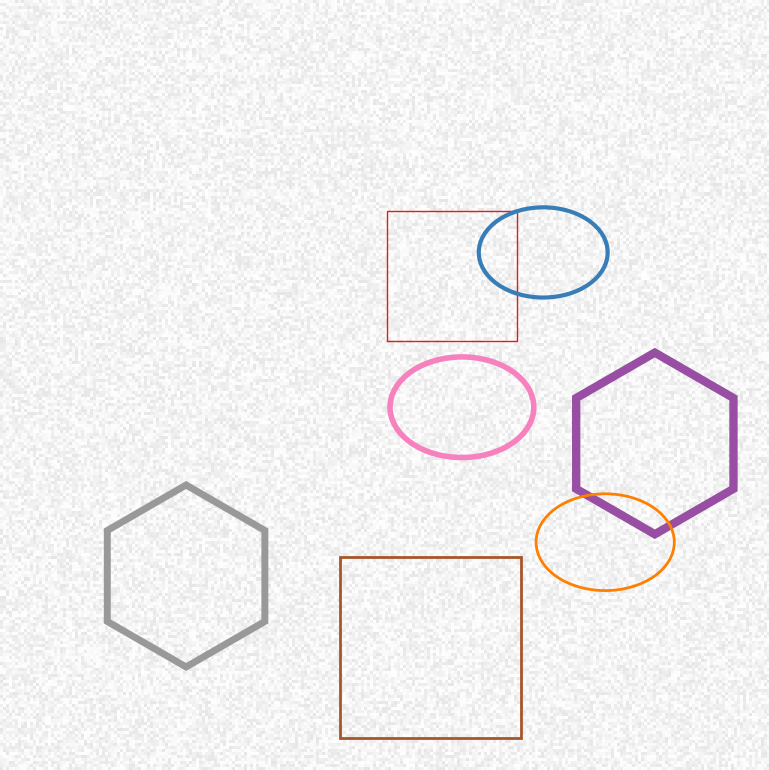[{"shape": "square", "thickness": 0.5, "radius": 0.42, "center": [0.587, 0.642]}, {"shape": "oval", "thickness": 1.5, "radius": 0.42, "center": [0.705, 0.672]}, {"shape": "hexagon", "thickness": 3, "radius": 0.59, "center": [0.85, 0.424]}, {"shape": "oval", "thickness": 1, "radius": 0.45, "center": [0.786, 0.296]}, {"shape": "square", "thickness": 1, "radius": 0.59, "center": [0.559, 0.159]}, {"shape": "oval", "thickness": 2, "radius": 0.47, "center": [0.6, 0.471]}, {"shape": "hexagon", "thickness": 2.5, "radius": 0.59, "center": [0.242, 0.252]}]